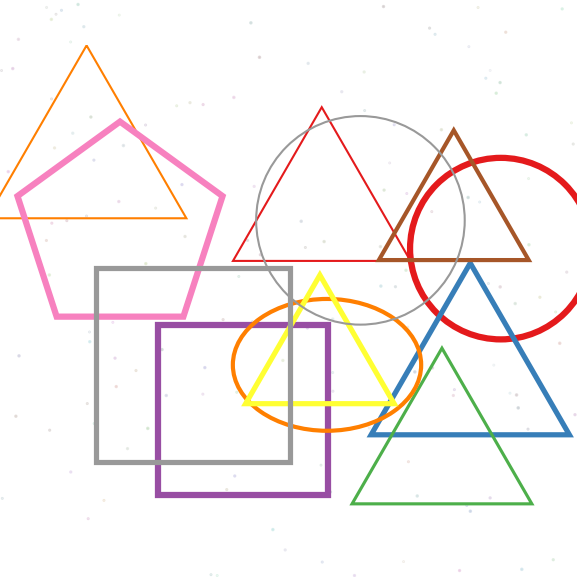[{"shape": "triangle", "thickness": 1, "radius": 0.89, "center": [0.557, 0.636]}, {"shape": "circle", "thickness": 3, "radius": 0.79, "center": [0.867, 0.569]}, {"shape": "triangle", "thickness": 2.5, "radius": 0.99, "center": [0.814, 0.345]}, {"shape": "triangle", "thickness": 1.5, "radius": 0.9, "center": [0.765, 0.217]}, {"shape": "square", "thickness": 3, "radius": 0.74, "center": [0.42, 0.289]}, {"shape": "triangle", "thickness": 1, "radius": 1.0, "center": [0.15, 0.721]}, {"shape": "oval", "thickness": 2, "radius": 0.82, "center": [0.566, 0.367]}, {"shape": "triangle", "thickness": 2.5, "radius": 0.74, "center": [0.554, 0.374]}, {"shape": "triangle", "thickness": 2, "radius": 0.75, "center": [0.786, 0.624]}, {"shape": "pentagon", "thickness": 3, "radius": 0.93, "center": [0.208, 0.602]}, {"shape": "square", "thickness": 2.5, "radius": 0.84, "center": [0.334, 0.367]}, {"shape": "circle", "thickness": 1, "radius": 0.9, "center": [0.624, 0.618]}]